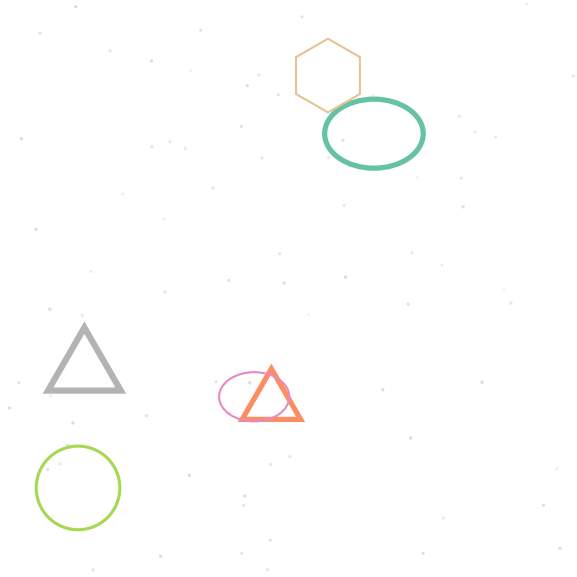[{"shape": "oval", "thickness": 2.5, "radius": 0.43, "center": [0.648, 0.768]}, {"shape": "triangle", "thickness": 2.5, "radius": 0.29, "center": [0.47, 0.302]}, {"shape": "oval", "thickness": 1, "radius": 0.3, "center": [0.44, 0.312]}, {"shape": "circle", "thickness": 1.5, "radius": 0.36, "center": [0.135, 0.154]}, {"shape": "hexagon", "thickness": 1, "radius": 0.32, "center": [0.568, 0.868]}, {"shape": "triangle", "thickness": 3, "radius": 0.36, "center": [0.146, 0.359]}]